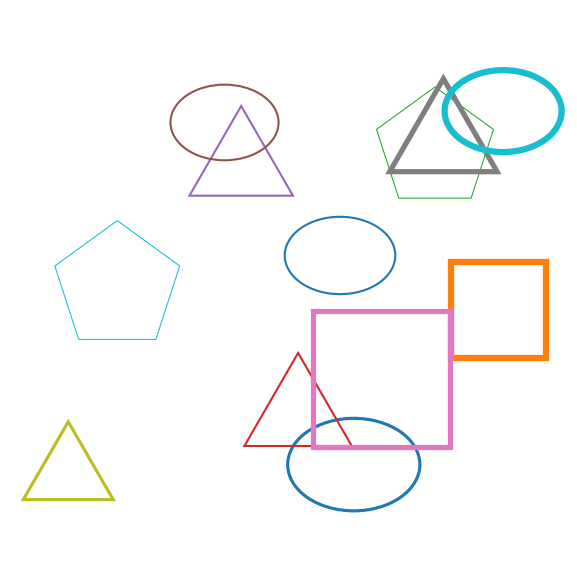[{"shape": "oval", "thickness": 1, "radius": 0.48, "center": [0.589, 0.557]}, {"shape": "oval", "thickness": 1.5, "radius": 0.57, "center": [0.613, 0.195]}, {"shape": "square", "thickness": 3, "radius": 0.41, "center": [0.863, 0.462]}, {"shape": "pentagon", "thickness": 0.5, "radius": 0.53, "center": [0.753, 0.742]}, {"shape": "triangle", "thickness": 1, "radius": 0.54, "center": [0.516, 0.281]}, {"shape": "triangle", "thickness": 1, "radius": 0.52, "center": [0.418, 0.712]}, {"shape": "oval", "thickness": 1, "radius": 0.47, "center": [0.389, 0.787]}, {"shape": "square", "thickness": 2.5, "radius": 0.59, "center": [0.66, 0.343]}, {"shape": "triangle", "thickness": 2.5, "radius": 0.54, "center": [0.768, 0.756]}, {"shape": "triangle", "thickness": 1.5, "radius": 0.45, "center": [0.118, 0.179]}, {"shape": "pentagon", "thickness": 0.5, "radius": 0.57, "center": [0.203, 0.503]}, {"shape": "oval", "thickness": 3, "radius": 0.51, "center": [0.871, 0.807]}]